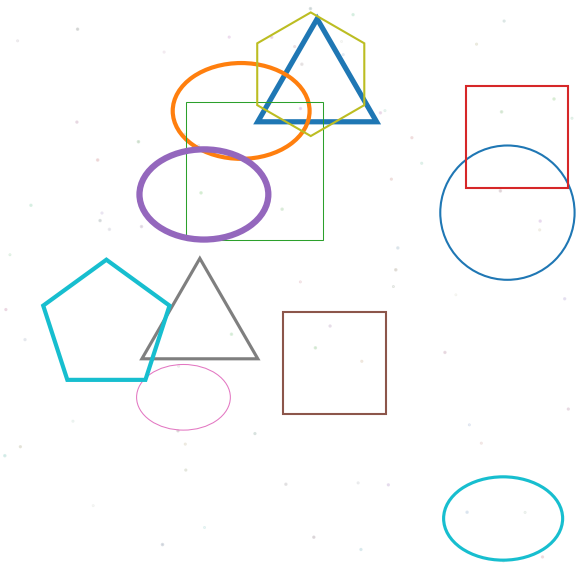[{"shape": "triangle", "thickness": 2.5, "radius": 0.59, "center": [0.549, 0.848]}, {"shape": "circle", "thickness": 1, "radius": 0.58, "center": [0.879, 0.631]}, {"shape": "oval", "thickness": 2, "radius": 0.59, "center": [0.418, 0.807]}, {"shape": "square", "thickness": 0.5, "radius": 0.6, "center": [0.441, 0.704]}, {"shape": "square", "thickness": 1, "radius": 0.44, "center": [0.895, 0.762]}, {"shape": "oval", "thickness": 3, "radius": 0.56, "center": [0.353, 0.662]}, {"shape": "square", "thickness": 1, "radius": 0.44, "center": [0.579, 0.371]}, {"shape": "oval", "thickness": 0.5, "radius": 0.41, "center": [0.318, 0.311]}, {"shape": "triangle", "thickness": 1.5, "radius": 0.58, "center": [0.346, 0.436]}, {"shape": "hexagon", "thickness": 1, "radius": 0.54, "center": [0.538, 0.871]}, {"shape": "oval", "thickness": 1.5, "radius": 0.52, "center": [0.871, 0.101]}, {"shape": "pentagon", "thickness": 2, "radius": 0.58, "center": [0.184, 0.434]}]